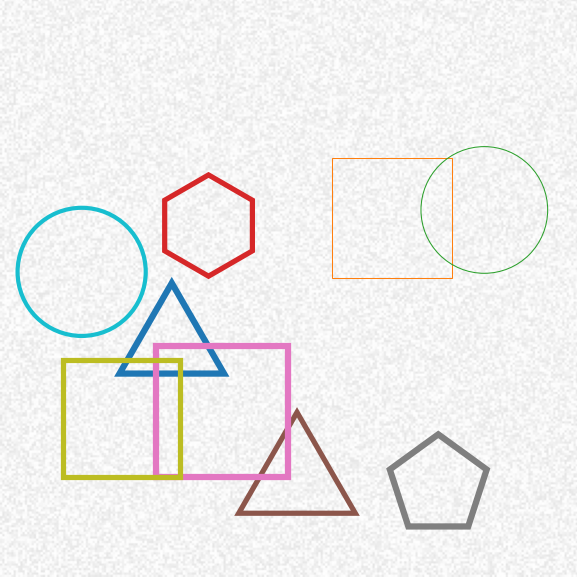[{"shape": "triangle", "thickness": 3, "radius": 0.52, "center": [0.297, 0.404]}, {"shape": "square", "thickness": 0.5, "radius": 0.52, "center": [0.679, 0.622]}, {"shape": "circle", "thickness": 0.5, "radius": 0.55, "center": [0.839, 0.636]}, {"shape": "hexagon", "thickness": 2.5, "radius": 0.44, "center": [0.361, 0.609]}, {"shape": "triangle", "thickness": 2.5, "radius": 0.58, "center": [0.514, 0.169]}, {"shape": "square", "thickness": 3, "radius": 0.57, "center": [0.384, 0.286]}, {"shape": "pentagon", "thickness": 3, "radius": 0.44, "center": [0.759, 0.159]}, {"shape": "square", "thickness": 2.5, "radius": 0.51, "center": [0.211, 0.274]}, {"shape": "circle", "thickness": 2, "radius": 0.55, "center": [0.141, 0.528]}]